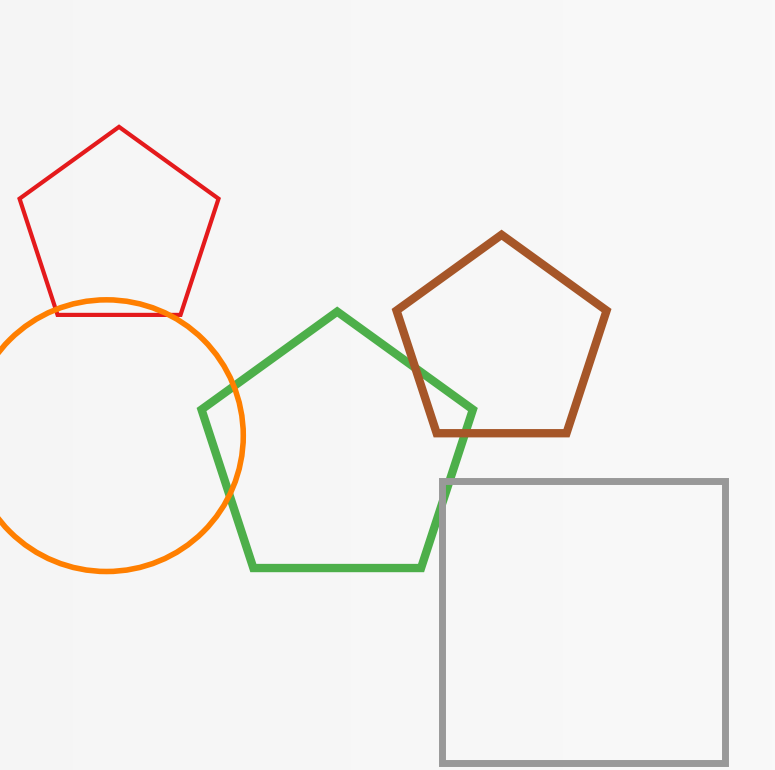[{"shape": "pentagon", "thickness": 1.5, "radius": 0.67, "center": [0.154, 0.7]}, {"shape": "pentagon", "thickness": 3, "radius": 0.92, "center": [0.435, 0.411]}, {"shape": "circle", "thickness": 2, "radius": 0.88, "center": [0.138, 0.434]}, {"shape": "pentagon", "thickness": 3, "radius": 0.71, "center": [0.647, 0.553]}, {"shape": "square", "thickness": 2.5, "radius": 0.91, "center": [0.752, 0.192]}]